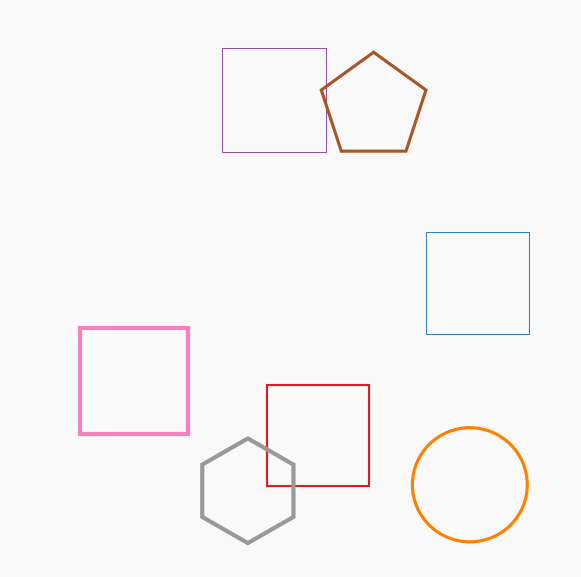[{"shape": "square", "thickness": 1, "radius": 0.44, "center": [0.548, 0.244]}, {"shape": "square", "thickness": 0.5, "radius": 0.44, "center": [0.822, 0.51]}, {"shape": "square", "thickness": 0.5, "radius": 0.45, "center": [0.471, 0.826]}, {"shape": "circle", "thickness": 1.5, "radius": 0.49, "center": [0.808, 0.16]}, {"shape": "pentagon", "thickness": 1.5, "radius": 0.47, "center": [0.643, 0.814]}, {"shape": "square", "thickness": 2, "radius": 0.46, "center": [0.231, 0.339]}, {"shape": "hexagon", "thickness": 2, "radius": 0.45, "center": [0.426, 0.149]}]